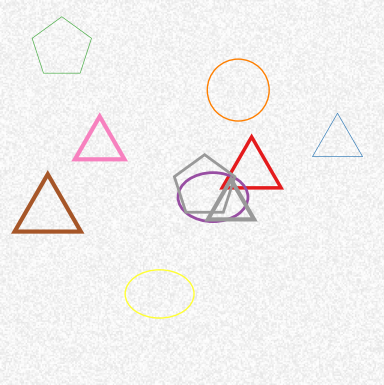[{"shape": "triangle", "thickness": 2.5, "radius": 0.44, "center": [0.654, 0.556]}, {"shape": "triangle", "thickness": 0.5, "radius": 0.38, "center": [0.877, 0.631]}, {"shape": "pentagon", "thickness": 0.5, "radius": 0.41, "center": [0.161, 0.875]}, {"shape": "oval", "thickness": 2, "radius": 0.45, "center": [0.553, 0.488]}, {"shape": "circle", "thickness": 1, "radius": 0.4, "center": [0.619, 0.766]}, {"shape": "oval", "thickness": 1, "radius": 0.45, "center": [0.415, 0.237]}, {"shape": "triangle", "thickness": 3, "radius": 0.5, "center": [0.124, 0.448]}, {"shape": "triangle", "thickness": 3, "radius": 0.37, "center": [0.259, 0.623]}, {"shape": "triangle", "thickness": 3, "radius": 0.35, "center": [0.6, 0.465]}, {"shape": "pentagon", "thickness": 2, "radius": 0.41, "center": [0.531, 0.516]}]